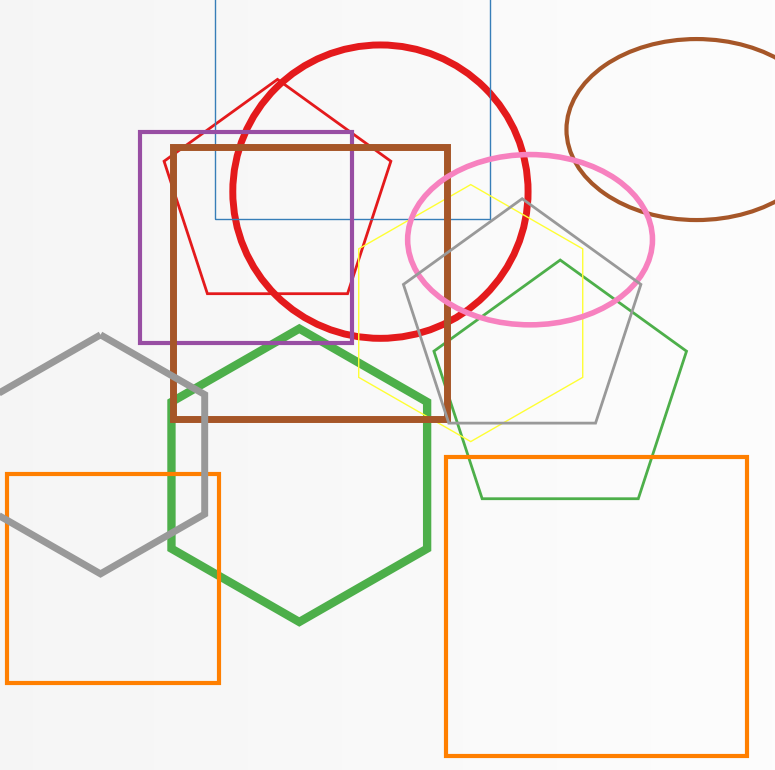[{"shape": "pentagon", "thickness": 1, "radius": 0.77, "center": [0.358, 0.743]}, {"shape": "circle", "thickness": 2.5, "radius": 0.95, "center": [0.491, 0.751]}, {"shape": "square", "thickness": 0.5, "radius": 0.89, "center": [0.455, 0.893]}, {"shape": "pentagon", "thickness": 1, "radius": 0.86, "center": [0.723, 0.491]}, {"shape": "hexagon", "thickness": 3, "radius": 0.95, "center": [0.386, 0.383]}, {"shape": "square", "thickness": 1.5, "radius": 0.69, "center": [0.318, 0.691]}, {"shape": "square", "thickness": 1.5, "radius": 0.68, "center": [0.146, 0.249]}, {"shape": "square", "thickness": 1.5, "radius": 0.97, "center": [0.77, 0.212]}, {"shape": "hexagon", "thickness": 0.5, "radius": 0.83, "center": [0.607, 0.593]}, {"shape": "square", "thickness": 2.5, "radius": 0.88, "center": [0.4, 0.633]}, {"shape": "oval", "thickness": 1.5, "radius": 0.84, "center": [0.899, 0.832]}, {"shape": "oval", "thickness": 2, "radius": 0.79, "center": [0.684, 0.689]}, {"shape": "hexagon", "thickness": 2.5, "radius": 0.78, "center": [0.13, 0.41]}, {"shape": "pentagon", "thickness": 1, "radius": 0.81, "center": [0.674, 0.581]}]